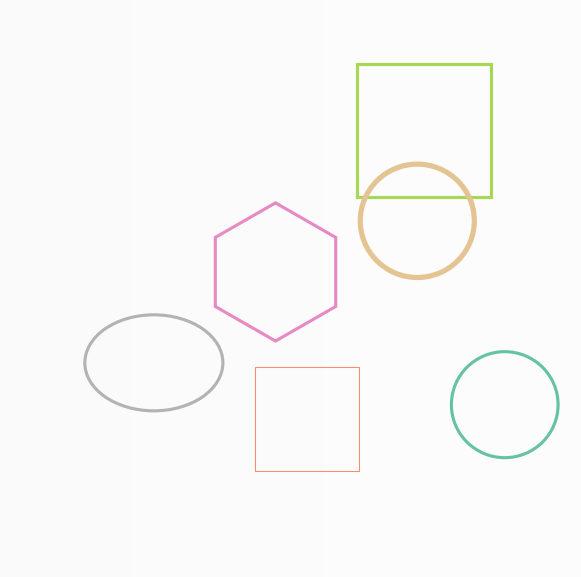[{"shape": "circle", "thickness": 1.5, "radius": 0.46, "center": [0.868, 0.298]}, {"shape": "square", "thickness": 0.5, "radius": 0.45, "center": [0.528, 0.274]}, {"shape": "hexagon", "thickness": 1.5, "radius": 0.6, "center": [0.474, 0.528]}, {"shape": "square", "thickness": 1.5, "radius": 0.58, "center": [0.729, 0.773]}, {"shape": "circle", "thickness": 2.5, "radius": 0.49, "center": [0.718, 0.617]}, {"shape": "oval", "thickness": 1.5, "radius": 0.59, "center": [0.265, 0.371]}]